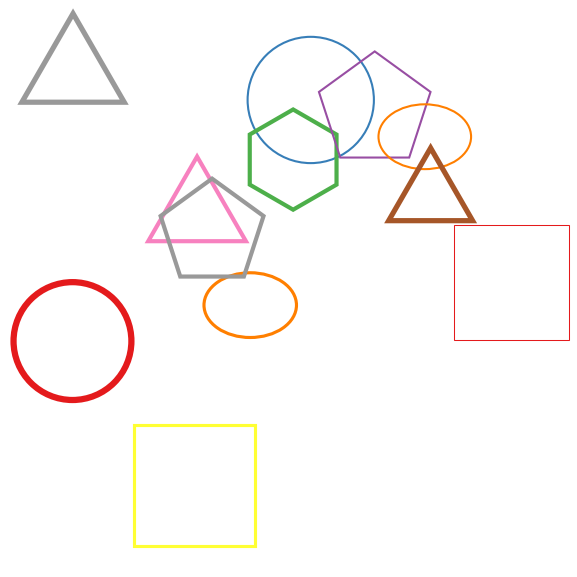[{"shape": "square", "thickness": 0.5, "radius": 0.5, "center": [0.886, 0.51]}, {"shape": "circle", "thickness": 3, "radius": 0.51, "center": [0.125, 0.409]}, {"shape": "circle", "thickness": 1, "radius": 0.55, "center": [0.538, 0.826]}, {"shape": "hexagon", "thickness": 2, "radius": 0.43, "center": [0.508, 0.723]}, {"shape": "pentagon", "thickness": 1, "radius": 0.51, "center": [0.649, 0.809]}, {"shape": "oval", "thickness": 1, "radius": 0.4, "center": [0.736, 0.762]}, {"shape": "oval", "thickness": 1.5, "radius": 0.4, "center": [0.433, 0.471]}, {"shape": "square", "thickness": 1.5, "radius": 0.52, "center": [0.337, 0.159]}, {"shape": "triangle", "thickness": 2.5, "radius": 0.42, "center": [0.746, 0.659]}, {"shape": "triangle", "thickness": 2, "radius": 0.49, "center": [0.341, 0.63]}, {"shape": "triangle", "thickness": 2.5, "radius": 0.51, "center": [0.126, 0.873]}, {"shape": "pentagon", "thickness": 2, "radius": 0.47, "center": [0.367, 0.596]}]